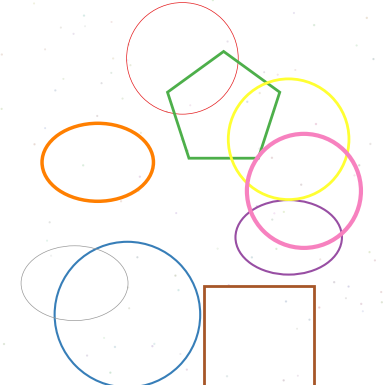[{"shape": "circle", "thickness": 0.5, "radius": 0.72, "center": [0.474, 0.848]}, {"shape": "circle", "thickness": 1.5, "radius": 0.95, "center": [0.331, 0.183]}, {"shape": "pentagon", "thickness": 2, "radius": 0.77, "center": [0.581, 0.713]}, {"shape": "oval", "thickness": 1.5, "radius": 0.69, "center": [0.75, 0.384]}, {"shape": "oval", "thickness": 2.5, "radius": 0.72, "center": [0.254, 0.578]}, {"shape": "circle", "thickness": 2, "radius": 0.78, "center": [0.75, 0.638]}, {"shape": "square", "thickness": 2, "radius": 0.72, "center": [0.672, 0.114]}, {"shape": "circle", "thickness": 3, "radius": 0.74, "center": [0.789, 0.504]}, {"shape": "oval", "thickness": 0.5, "radius": 0.69, "center": [0.194, 0.264]}]